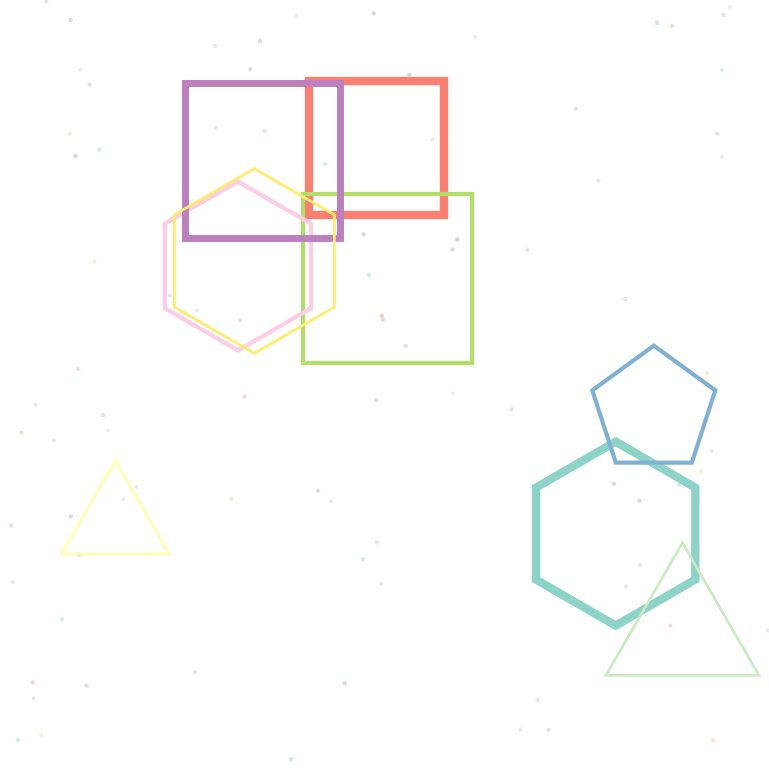[{"shape": "hexagon", "thickness": 3, "radius": 0.6, "center": [0.8, 0.307]}, {"shape": "triangle", "thickness": 1, "radius": 0.4, "center": [0.15, 0.321]}, {"shape": "square", "thickness": 3, "radius": 0.44, "center": [0.489, 0.807]}, {"shape": "pentagon", "thickness": 1.5, "radius": 0.42, "center": [0.849, 0.467]}, {"shape": "square", "thickness": 1.5, "radius": 0.55, "center": [0.504, 0.638]}, {"shape": "hexagon", "thickness": 1.5, "radius": 0.55, "center": [0.309, 0.655]}, {"shape": "square", "thickness": 2.5, "radius": 0.5, "center": [0.341, 0.791]}, {"shape": "triangle", "thickness": 1, "radius": 0.57, "center": [0.886, 0.18]}, {"shape": "hexagon", "thickness": 1, "radius": 0.6, "center": [0.33, 0.661]}]